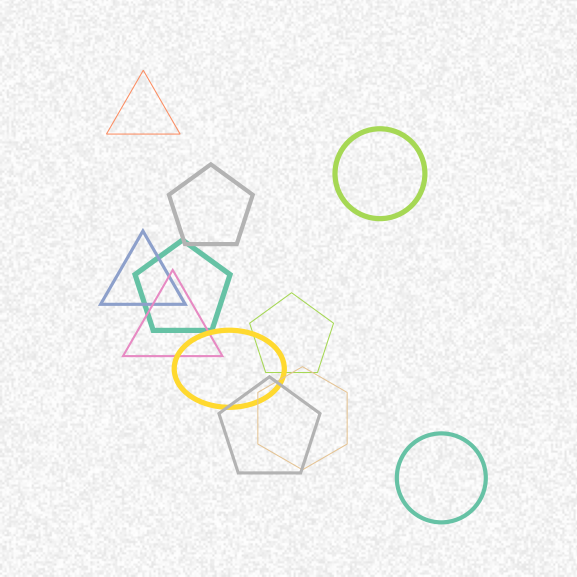[{"shape": "pentagon", "thickness": 2.5, "radius": 0.43, "center": [0.316, 0.497]}, {"shape": "circle", "thickness": 2, "radius": 0.39, "center": [0.764, 0.172]}, {"shape": "triangle", "thickness": 0.5, "radius": 0.37, "center": [0.248, 0.804]}, {"shape": "triangle", "thickness": 1.5, "radius": 0.42, "center": [0.247, 0.515]}, {"shape": "triangle", "thickness": 1, "radius": 0.5, "center": [0.299, 0.432]}, {"shape": "pentagon", "thickness": 0.5, "radius": 0.38, "center": [0.505, 0.416]}, {"shape": "circle", "thickness": 2.5, "radius": 0.39, "center": [0.658, 0.698]}, {"shape": "oval", "thickness": 2.5, "radius": 0.48, "center": [0.397, 0.361]}, {"shape": "hexagon", "thickness": 0.5, "radius": 0.45, "center": [0.524, 0.275]}, {"shape": "pentagon", "thickness": 1.5, "radius": 0.46, "center": [0.467, 0.255]}, {"shape": "pentagon", "thickness": 2, "radius": 0.38, "center": [0.365, 0.638]}]